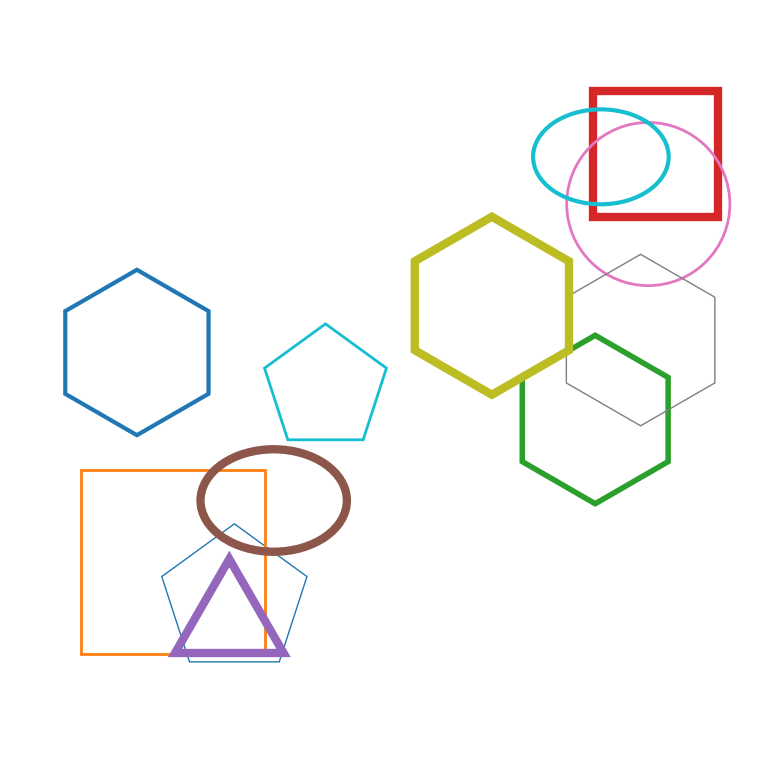[{"shape": "pentagon", "thickness": 0.5, "radius": 0.5, "center": [0.304, 0.221]}, {"shape": "hexagon", "thickness": 1.5, "radius": 0.54, "center": [0.178, 0.542]}, {"shape": "square", "thickness": 1, "radius": 0.6, "center": [0.224, 0.27]}, {"shape": "hexagon", "thickness": 2, "radius": 0.55, "center": [0.773, 0.455]}, {"shape": "square", "thickness": 3, "radius": 0.41, "center": [0.851, 0.8]}, {"shape": "triangle", "thickness": 3, "radius": 0.41, "center": [0.298, 0.193]}, {"shape": "oval", "thickness": 3, "radius": 0.48, "center": [0.355, 0.35]}, {"shape": "circle", "thickness": 1, "radius": 0.53, "center": [0.842, 0.735]}, {"shape": "hexagon", "thickness": 0.5, "radius": 0.56, "center": [0.832, 0.558]}, {"shape": "hexagon", "thickness": 3, "radius": 0.58, "center": [0.639, 0.603]}, {"shape": "pentagon", "thickness": 1, "radius": 0.42, "center": [0.423, 0.496]}, {"shape": "oval", "thickness": 1.5, "radius": 0.44, "center": [0.78, 0.796]}]